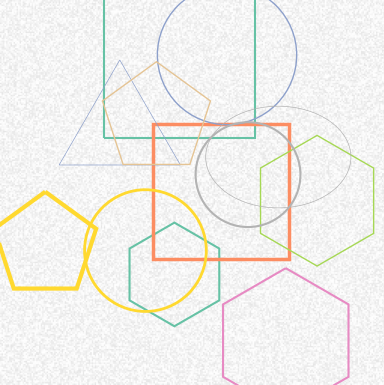[{"shape": "hexagon", "thickness": 1.5, "radius": 0.67, "center": [0.453, 0.287]}, {"shape": "square", "thickness": 1.5, "radius": 0.99, "center": [0.466, 0.838]}, {"shape": "square", "thickness": 2.5, "radius": 0.88, "center": [0.574, 0.502]}, {"shape": "circle", "thickness": 1, "radius": 0.9, "center": [0.59, 0.857]}, {"shape": "triangle", "thickness": 0.5, "radius": 0.91, "center": [0.311, 0.662]}, {"shape": "hexagon", "thickness": 1.5, "radius": 0.94, "center": [0.742, 0.115]}, {"shape": "hexagon", "thickness": 1, "radius": 0.85, "center": [0.824, 0.479]}, {"shape": "pentagon", "thickness": 3, "radius": 0.7, "center": [0.118, 0.363]}, {"shape": "circle", "thickness": 2, "radius": 0.79, "center": [0.378, 0.349]}, {"shape": "pentagon", "thickness": 1, "radius": 0.74, "center": [0.406, 0.692]}, {"shape": "oval", "thickness": 0.5, "radius": 0.94, "center": [0.723, 0.592]}, {"shape": "circle", "thickness": 1.5, "radius": 0.68, "center": [0.644, 0.546]}]